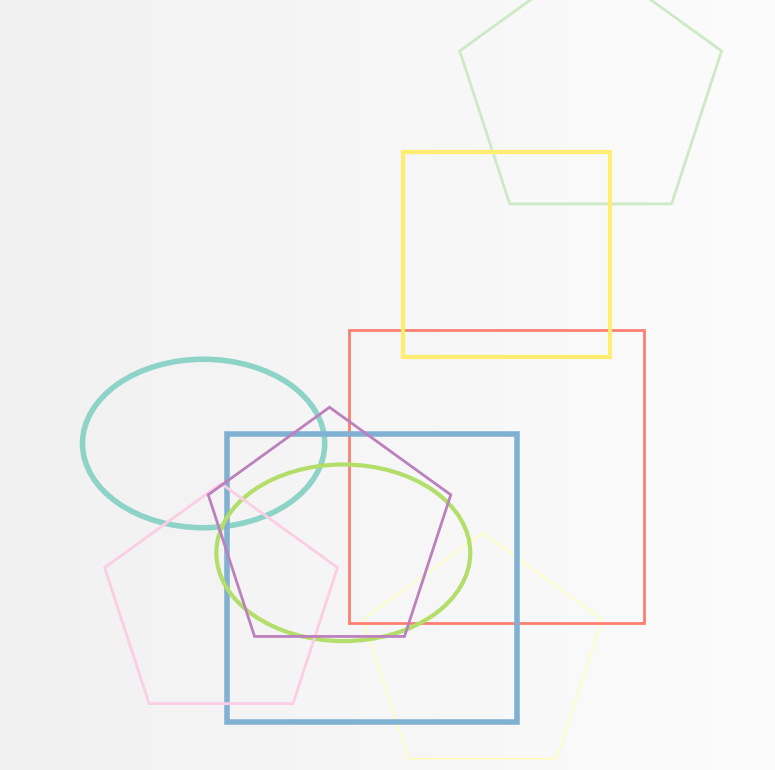[{"shape": "oval", "thickness": 2, "radius": 0.78, "center": [0.263, 0.424]}, {"shape": "pentagon", "thickness": 0.5, "radius": 0.81, "center": [0.623, 0.146]}, {"shape": "square", "thickness": 1, "radius": 0.95, "center": [0.641, 0.381]}, {"shape": "square", "thickness": 2, "radius": 0.94, "center": [0.48, 0.25]}, {"shape": "oval", "thickness": 1.5, "radius": 0.82, "center": [0.443, 0.282]}, {"shape": "pentagon", "thickness": 1, "radius": 0.79, "center": [0.285, 0.214]}, {"shape": "pentagon", "thickness": 1, "radius": 0.82, "center": [0.425, 0.307]}, {"shape": "pentagon", "thickness": 1, "radius": 0.89, "center": [0.762, 0.879]}, {"shape": "square", "thickness": 1.5, "radius": 0.67, "center": [0.654, 0.67]}]